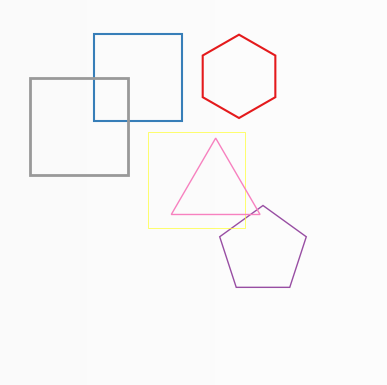[{"shape": "hexagon", "thickness": 1.5, "radius": 0.54, "center": [0.617, 0.802]}, {"shape": "square", "thickness": 1.5, "radius": 0.57, "center": [0.356, 0.799]}, {"shape": "pentagon", "thickness": 1, "radius": 0.59, "center": [0.679, 0.349]}, {"shape": "square", "thickness": 0.5, "radius": 0.62, "center": [0.507, 0.533]}, {"shape": "triangle", "thickness": 1, "radius": 0.66, "center": [0.557, 0.509]}, {"shape": "square", "thickness": 2, "radius": 0.63, "center": [0.203, 0.671]}]